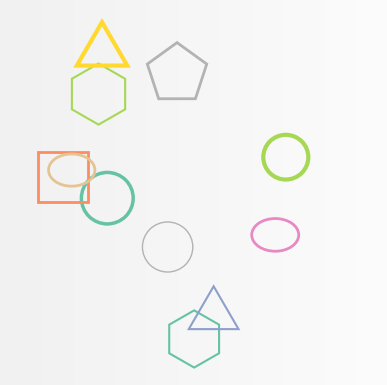[{"shape": "circle", "thickness": 2.5, "radius": 0.33, "center": [0.277, 0.485]}, {"shape": "hexagon", "thickness": 1.5, "radius": 0.37, "center": [0.501, 0.12]}, {"shape": "square", "thickness": 2, "radius": 0.32, "center": [0.163, 0.54]}, {"shape": "triangle", "thickness": 1.5, "radius": 0.37, "center": [0.551, 0.182]}, {"shape": "oval", "thickness": 2, "radius": 0.3, "center": [0.71, 0.39]}, {"shape": "circle", "thickness": 3, "radius": 0.29, "center": [0.738, 0.592]}, {"shape": "hexagon", "thickness": 1.5, "radius": 0.4, "center": [0.254, 0.756]}, {"shape": "triangle", "thickness": 3, "radius": 0.38, "center": [0.263, 0.867]}, {"shape": "oval", "thickness": 2, "radius": 0.3, "center": [0.185, 0.558]}, {"shape": "circle", "thickness": 1, "radius": 0.32, "center": [0.433, 0.358]}, {"shape": "pentagon", "thickness": 2, "radius": 0.4, "center": [0.457, 0.809]}]